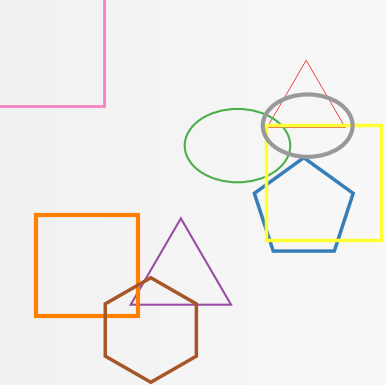[{"shape": "triangle", "thickness": 0.5, "radius": 0.58, "center": [0.79, 0.727]}, {"shape": "pentagon", "thickness": 2.5, "radius": 0.67, "center": [0.784, 0.456]}, {"shape": "oval", "thickness": 1.5, "radius": 0.68, "center": [0.613, 0.622]}, {"shape": "triangle", "thickness": 1.5, "radius": 0.75, "center": [0.467, 0.283]}, {"shape": "square", "thickness": 3, "radius": 0.66, "center": [0.224, 0.31]}, {"shape": "square", "thickness": 2.5, "radius": 0.75, "center": [0.835, 0.525]}, {"shape": "hexagon", "thickness": 2.5, "radius": 0.68, "center": [0.389, 0.143]}, {"shape": "square", "thickness": 2, "radius": 0.74, "center": [0.121, 0.872]}, {"shape": "oval", "thickness": 3, "radius": 0.58, "center": [0.794, 0.674]}]